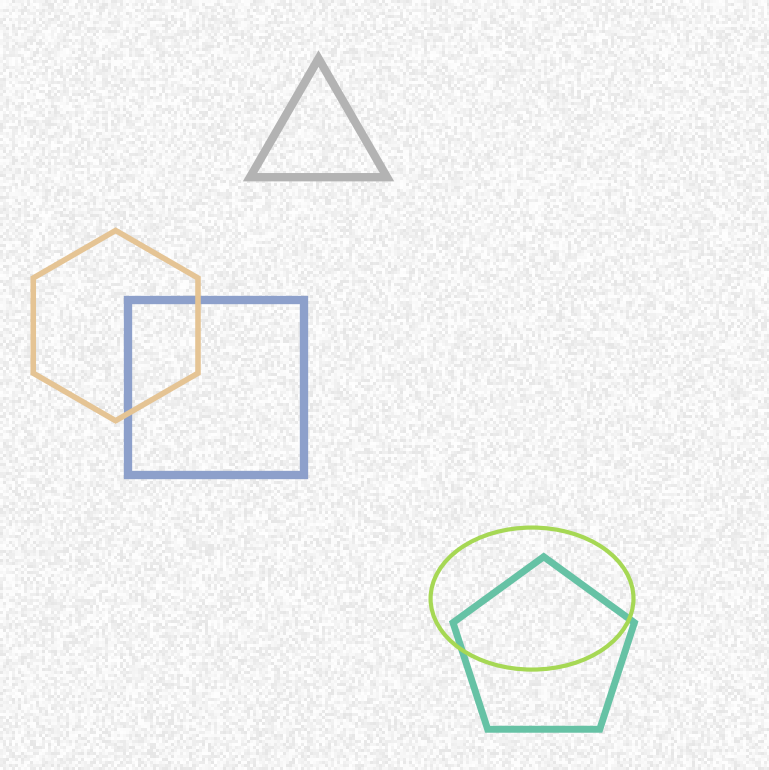[{"shape": "pentagon", "thickness": 2.5, "radius": 0.62, "center": [0.706, 0.153]}, {"shape": "square", "thickness": 3, "radius": 0.57, "center": [0.28, 0.497]}, {"shape": "oval", "thickness": 1.5, "radius": 0.66, "center": [0.691, 0.223]}, {"shape": "hexagon", "thickness": 2, "radius": 0.62, "center": [0.15, 0.577]}, {"shape": "triangle", "thickness": 3, "radius": 0.51, "center": [0.414, 0.821]}]